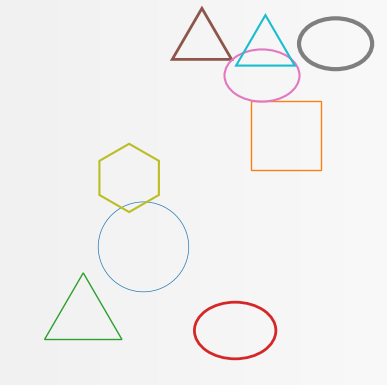[{"shape": "circle", "thickness": 0.5, "radius": 0.58, "center": [0.37, 0.359]}, {"shape": "square", "thickness": 1, "radius": 0.45, "center": [0.739, 0.647]}, {"shape": "triangle", "thickness": 1, "radius": 0.58, "center": [0.215, 0.176]}, {"shape": "oval", "thickness": 2, "radius": 0.53, "center": [0.607, 0.142]}, {"shape": "triangle", "thickness": 2, "radius": 0.44, "center": [0.521, 0.89]}, {"shape": "oval", "thickness": 1.5, "radius": 0.48, "center": [0.676, 0.804]}, {"shape": "oval", "thickness": 3, "radius": 0.47, "center": [0.866, 0.886]}, {"shape": "hexagon", "thickness": 1.5, "radius": 0.44, "center": [0.333, 0.538]}, {"shape": "triangle", "thickness": 1.5, "radius": 0.44, "center": [0.685, 0.873]}]